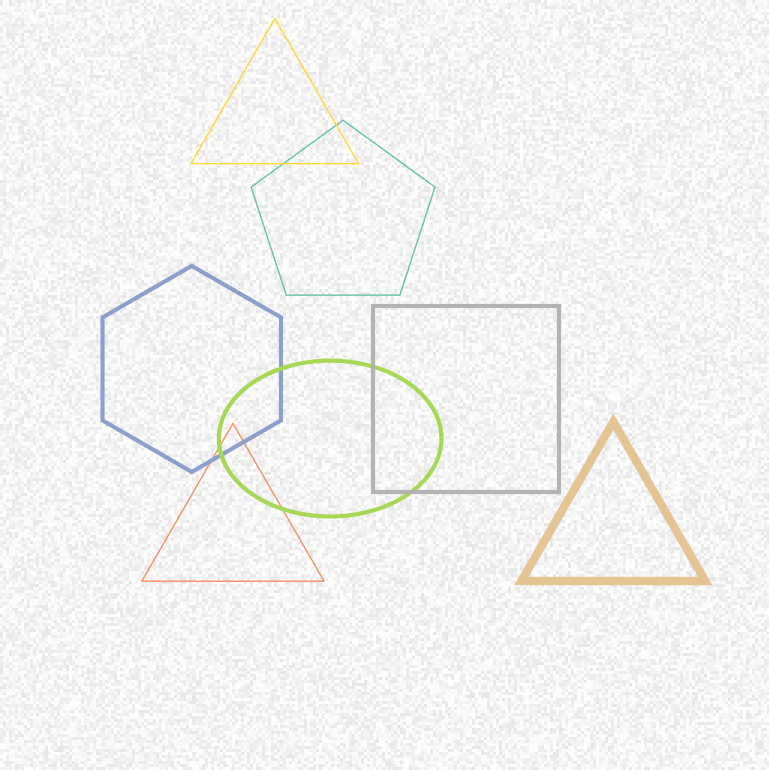[{"shape": "pentagon", "thickness": 0.5, "radius": 0.63, "center": [0.446, 0.718]}, {"shape": "triangle", "thickness": 0.5, "radius": 0.68, "center": [0.303, 0.314]}, {"shape": "hexagon", "thickness": 1.5, "radius": 0.67, "center": [0.249, 0.521]}, {"shape": "oval", "thickness": 1.5, "radius": 0.72, "center": [0.429, 0.43]}, {"shape": "triangle", "thickness": 0.5, "radius": 0.63, "center": [0.357, 0.85]}, {"shape": "triangle", "thickness": 3, "radius": 0.69, "center": [0.797, 0.314]}, {"shape": "square", "thickness": 1.5, "radius": 0.6, "center": [0.605, 0.482]}]